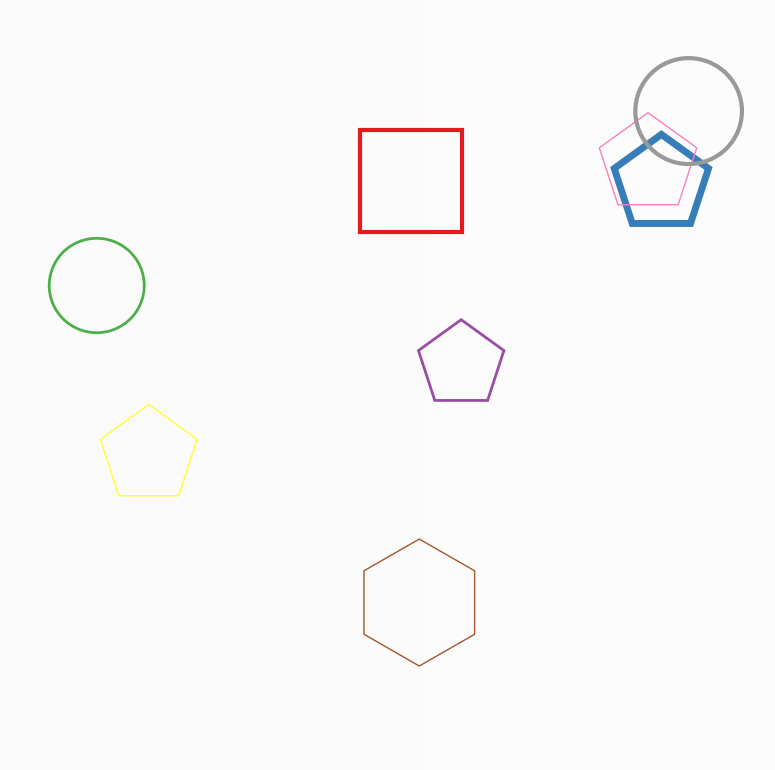[{"shape": "square", "thickness": 1.5, "radius": 0.33, "center": [0.53, 0.765]}, {"shape": "pentagon", "thickness": 2.5, "radius": 0.32, "center": [0.853, 0.761]}, {"shape": "circle", "thickness": 1, "radius": 0.31, "center": [0.125, 0.629]}, {"shape": "pentagon", "thickness": 1, "radius": 0.29, "center": [0.595, 0.527]}, {"shape": "pentagon", "thickness": 0.5, "radius": 0.33, "center": [0.192, 0.409]}, {"shape": "hexagon", "thickness": 0.5, "radius": 0.41, "center": [0.541, 0.217]}, {"shape": "pentagon", "thickness": 0.5, "radius": 0.33, "center": [0.836, 0.788]}, {"shape": "circle", "thickness": 1.5, "radius": 0.34, "center": [0.889, 0.856]}]